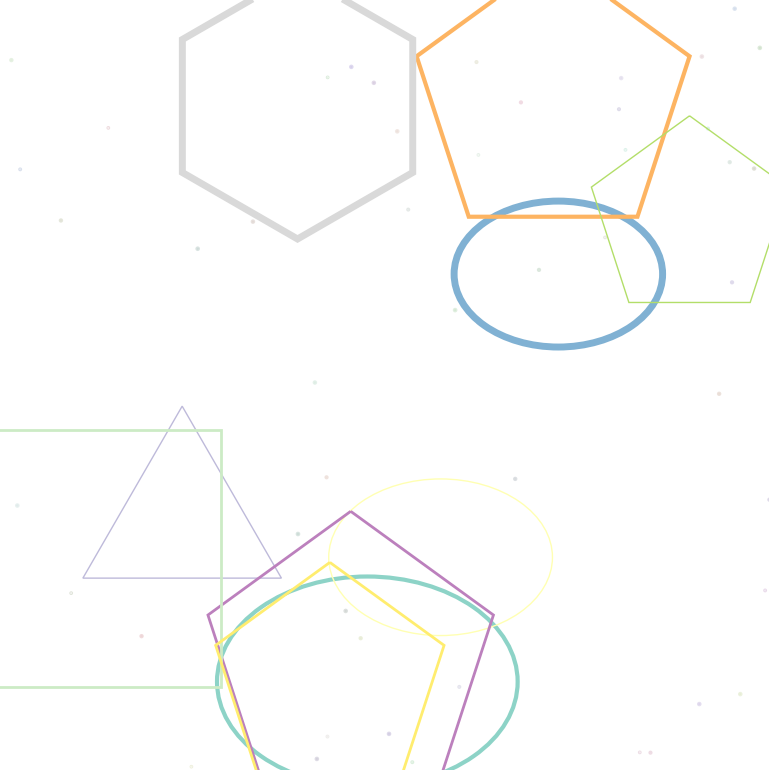[{"shape": "oval", "thickness": 1.5, "radius": 0.98, "center": [0.477, 0.115]}, {"shape": "oval", "thickness": 0.5, "radius": 0.73, "center": [0.572, 0.276]}, {"shape": "triangle", "thickness": 0.5, "radius": 0.74, "center": [0.237, 0.324]}, {"shape": "oval", "thickness": 2.5, "radius": 0.68, "center": [0.725, 0.644]}, {"shape": "pentagon", "thickness": 1.5, "radius": 0.93, "center": [0.718, 0.869]}, {"shape": "pentagon", "thickness": 0.5, "radius": 0.67, "center": [0.896, 0.716]}, {"shape": "hexagon", "thickness": 2.5, "radius": 0.86, "center": [0.386, 0.862]}, {"shape": "pentagon", "thickness": 1, "radius": 0.97, "center": [0.455, 0.141]}, {"shape": "square", "thickness": 1, "radius": 0.83, "center": [0.12, 0.274]}, {"shape": "pentagon", "thickness": 1, "radius": 0.78, "center": [0.428, 0.114]}]